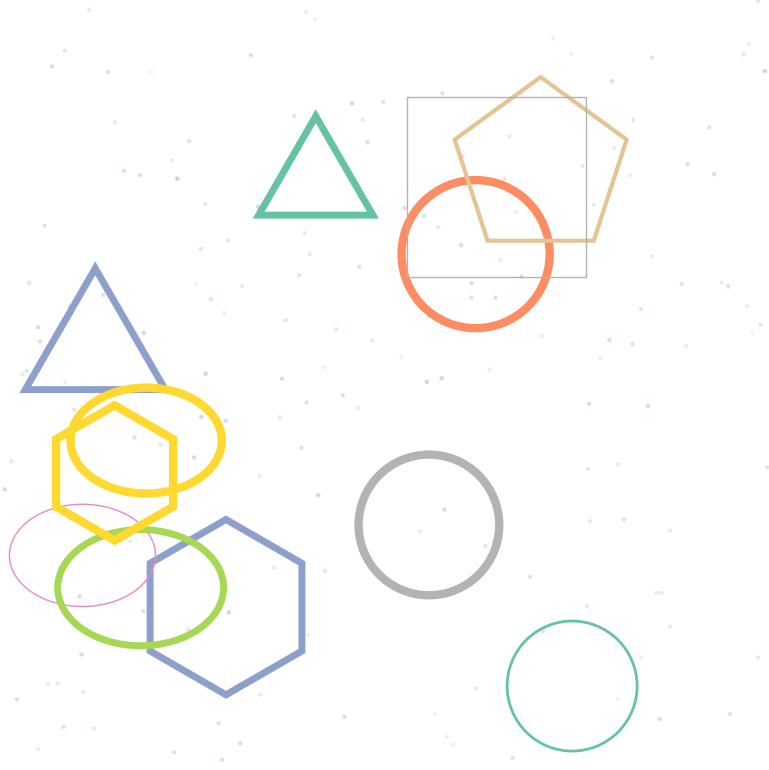[{"shape": "triangle", "thickness": 2.5, "radius": 0.43, "center": [0.41, 0.763]}, {"shape": "circle", "thickness": 1, "radius": 0.42, "center": [0.743, 0.109]}, {"shape": "circle", "thickness": 3, "radius": 0.48, "center": [0.618, 0.67]}, {"shape": "triangle", "thickness": 2.5, "radius": 0.52, "center": [0.124, 0.546]}, {"shape": "hexagon", "thickness": 2.5, "radius": 0.57, "center": [0.294, 0.211]}, {"shape": "oval", "thickness": 0.5, "radius": 0.47, "center": [0.107, 0.279]}, {"shape": "oval", "thickness": 2.5, "radius": 0.54, "center": [0.183, 0.237]}, {"shape": "hexagon", "thickness": 3, "radius": 0.44, "center": [0.149, 0.386]}, {"shape": "oval", "thickness": 3, "radius": 0.49, "center": [0.19, 0.428]}, {"shape": "pentagon", "thickness": 1.5, "radius": 0.59, "center": [0.702, 0.782]}, {"shape": "square", "thickness": 0.5, "radius": 0.58, "center": [0.645, 0.757]}, {"shape": "circle", "thickness": 3, "radius": 0.46, "center": [0.557, 0.318]}]